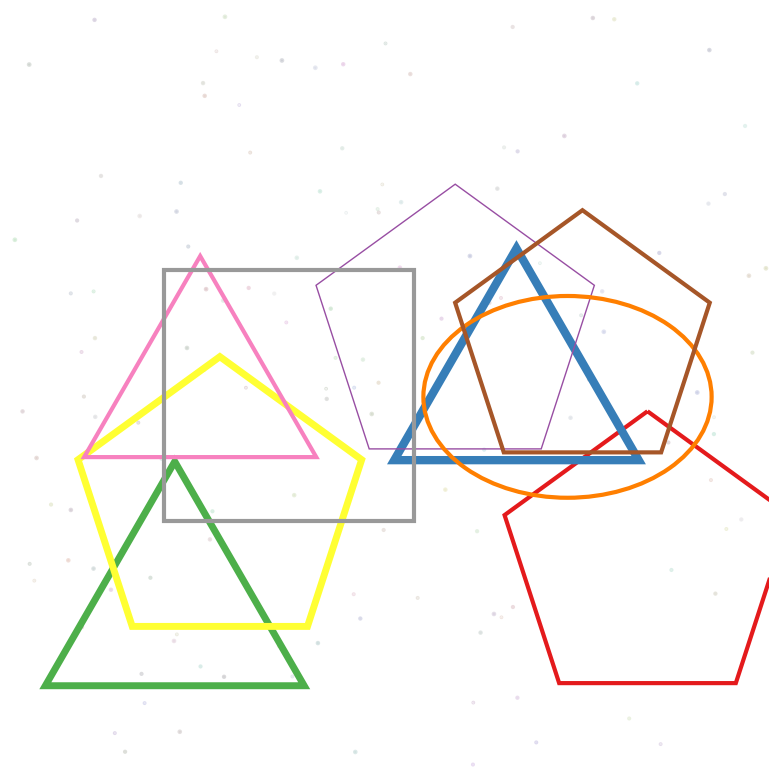[{"shape": "pentagon", "thickness": 1.5, "radius": 0.98, "center": [0.841, 0.271]}, {"shape": "triangle", "thickness": 3, "radius": 0.92, "center": [0.671, 0.494]}, {"shape": "triangle", "thickness": 2.5, "radius": 0.97, "center": [0.227, 0.206]}, {"shape": "pentagon", "thickness": 0.5, "radius": 0.95, "center": [0.591, 0.571]}, {"shape": "oval", "thickness": 1.5, "radius": 0.94, "center": [0.737, 0.485]}, {"shape": "pentagon", "thickness": 2.5, "radius": 0.97, "center": [0.286, 0.343]}, {"shape": "pentagon", "thickness": 1.5, "radius": 0.87, "center": [0.756, 0.553]}, {"shape": "triangle", "thickness": 1.5, "radius": 0.87, "center": [0.26, 0.493]}, {"shape": "square", "thickness": 1.5, "radius": 0.81, "center": [0.376, 0.487]}]